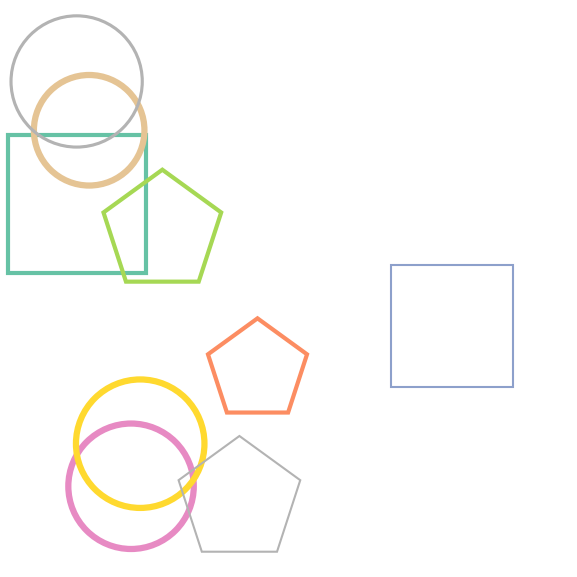[{"shape": "square", "thickness": 2, "radius": 0.6, "center": [0.133, 0.646]}, {"shape": "pentagon", "thickness": 2, "radius": 0.45, "center": [0.446, 0.358]}, {"shape": "square", "thickness": 1, "radius": 0.53, "center": [0.783, 0.434]}, {"shape": "circle", "thickness": 3, "radius": 0.54, "center": [0.227, 0.157]}, {"shape": "pentagon", "thickness": 2, "radius": 0.54, "center": [0.281, 0.598]}, {"shape": "circle", "thickness": 3, "radius": 0.56, "center": [0.243, 0.231]}, {"shape": "circle", "thickness": 3, "radius": 0.48, "center": [0.154, 0.774]}, {"shape": "pentagon", "thickness": 1, "radius": 0.55, "center": [0.415, 0.133]}, {"shape": "circle", "thickness": 1.5, "radius": 0.57, "center": [0.133, 0.858]}]